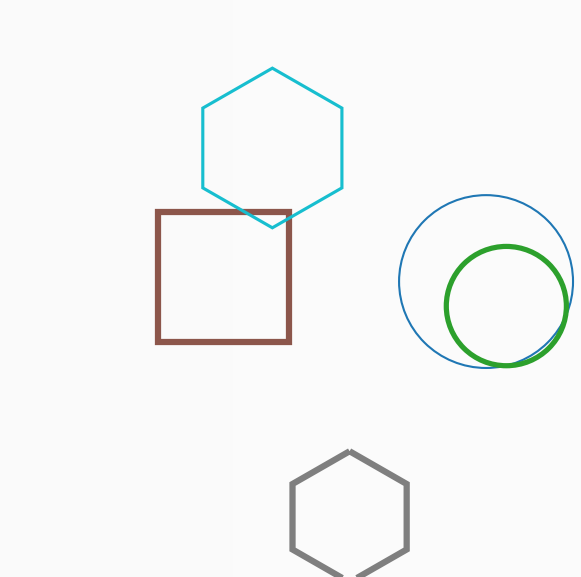[{"shape": "circle", "thickness": 1, "radius": 0.75, "center": [0.836, 0.512]}, {"shape": "circle", "thickness": 2.5, "radius": 0.52, "center": [0.871, 0.469]}, {"shape": "square", "thickness": 3, "radius": 0.56, "center": [0.384, 0.519]}, {"shape": "hexagon", "thickness": 3, "radius": 0.57, "center": [0.601, 0.104]}, {"shape": "hexagon", "thickness": 1.5, "radius": 0.69, "center": [0.469, 0.743]}]